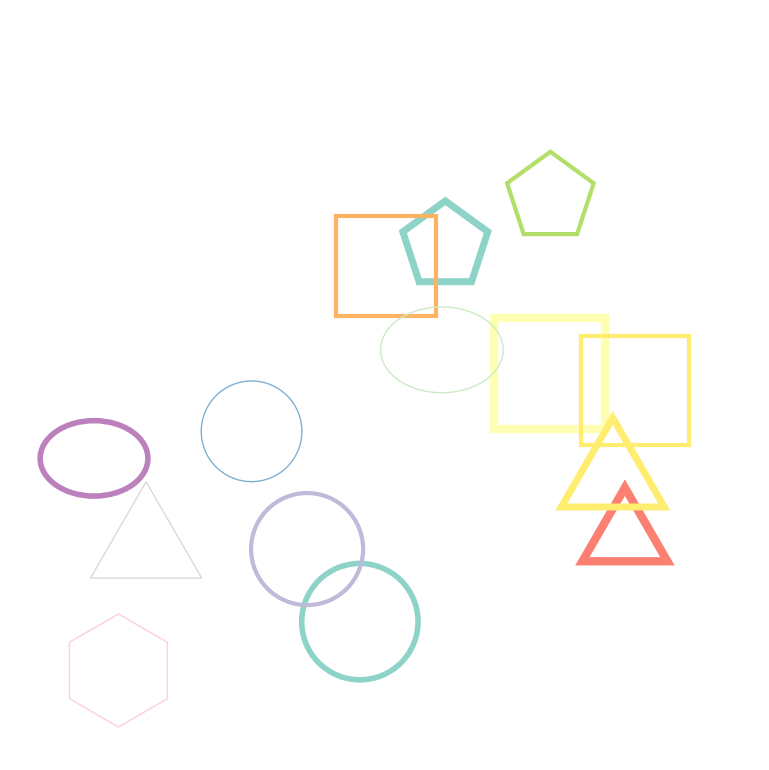[{"shape": "circle", "thickness": 2, "radius": 0.38, "center": [0.467, 0.193]}, {"shape": "pentagon", "thickness": 2.5, "radius": 0.29, "center": [0.578, 0.681]}, {"shape": "square", "thickness": 3, "radius": 0.36, "center": [0.713, 0.515]}, {"shape": "circle", "thickness": 1.5, "radius": 0.36, "center": [0.399, 0.287]}, {"shape": "triangle", "thickness": 3, "radius": 0.32, "center": [0.812, 0.303]}, {"shape": "circle", "thickness": 0.5, "radius": 0.33, "center": [0.327, 0.44]}, {"shape": "square", "thickness": 1.5, "radius": 0.32, "center": [0.501, 0.654]}, {"shape": "pentagon", "thickness": 1.5, "radius": 0.3, "center": [0.715, 0.744]}, {"shape": "hexagon", "thickness": 0.5, "radius": 0.37, "center": [0.154, 0.129]}, {"shape": "triangle", "thickness": 0.5, "radius": 0.42, "center": [0.19, 0.291]}, {"shape": "oval", "thickness": 2, "radius": 0.35, "center": [0.122, 0.405]}, {"shape": "oval", "thickness": 0.5, "radius": 0.4, "center": [0.574, 0.546]}, {"shape": "triangle", "thickness": 2.5, "radius": 0.39, "center": [0.796, 0.38]}, {"shape": "square", "thickness": 1.5, "radius": 0.35, "center": [0.824, 0.493]}]